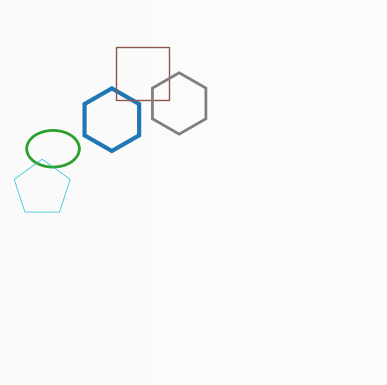[{"shape": "hexagon", "thickness": 3, "radius": 0.41, "center": [0.289, 0.689]}, {"shape": "oval", "thickness": 2, "radius": 0.34, "center": [0.137, 0.614]}, {"shape": "square", "thickness": 1, "radius": 0.35, "center": [0.368, 0.81]}, {"shape": "hexagon", "thickness": 2, "radius": 0.4, "center": [0.462, 0.731]}, {"shape": "pentagon", "thickness": 0.5, "radius": 0.38, "center": [0.109, 0.511]}]